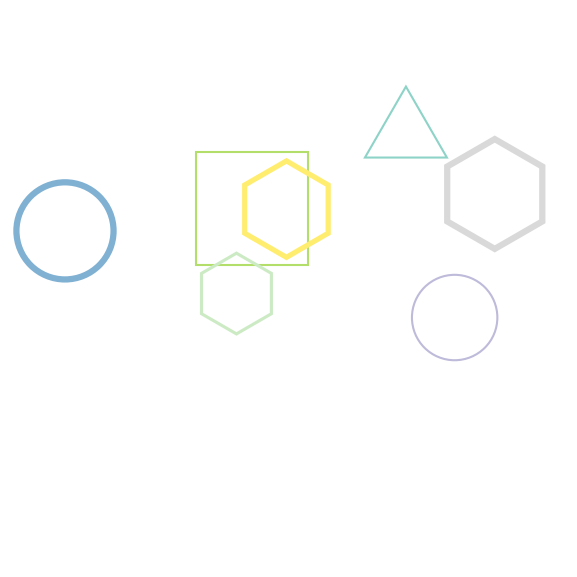[{"shape": "triangle", "thickness": 1, "radius": 0.41, "center": [0.703, 0.767]}, {"shape": "circle", "thickness": 1, "radius": 0.37, "center": [0.787, 0.449]}, {"shape": "circle", "thickness": 3, "radius": 0.42, "center": [0.113, 0.599]}, {"shape": "square", "thickness": 1, "radius": 0.49, "center": [0.436, 0.638]}, {"shape": "hexagon", "thickness": 3, "radius": 0.48, "center": [0.857, 0.663]}, {"shape": "hexagon", "thickness": 1.5, "radius": 0.35, "center": [0.409, 0.491]}, {"shape": "hexagon", "thickness": 2.5, "radius": 0.42, "center": [0.496, 0.637]}]